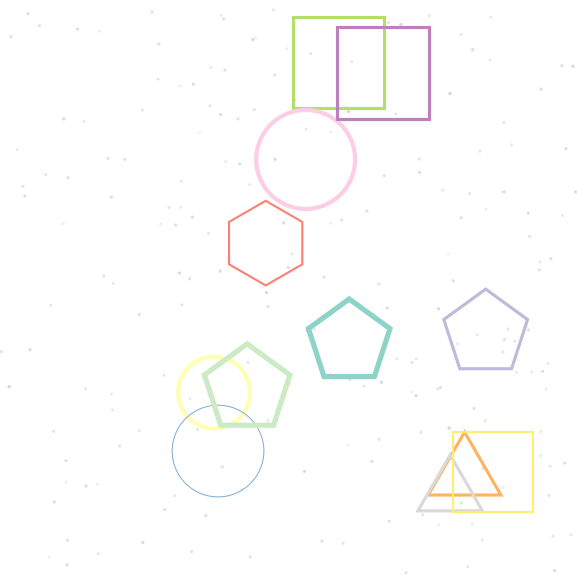[{"shape": "pentagon", "thickness": 2.5, "radius": 0.37, "center": [0.605, 0.407]}, {"shape": "circle", "thickness": 2, "radius": 0.31, "center": [0.371, 0.319]}, {"shape": "pentagon", "thickness": 1.5, "radius": 0.38, "center": [0.841, 0.422]}, {"shape": "hexagon", "thickness": 1, "radius": 0.37, "center": [0.46, 0.578]}, {"shape": "circle", "thickness": 0.5, "radius": 0.4, "center": [0.378, 0.218]}, {"shape": "triangle", "thickness": 1.5, "radius": 0.36, "center": [0.804, 0.178]}, {"shape": "square", "thickness": 1.5, "radius": 0.39, "center": [0.585, 0.891]}, {"shape": "circle", "thickness": 2, "radius": 0.43, "center": [0.529, 0.723]}, {"shape": "triangle", "thickness": 1.5, "radius": 0.32, "center": [0.78, 0.147]}, {"shape": "square", "thickness": 1.5, "radius": 0.4, "center": [0.663, 0.873]}, {"shape": "pentagon", "thickness": 2.5, "radius": 0.39, "center": [0.428, 0.326]}, {"shape": "square", "thickness": 1, "radius": 0.34, "center": [0.853, 0.181]}]